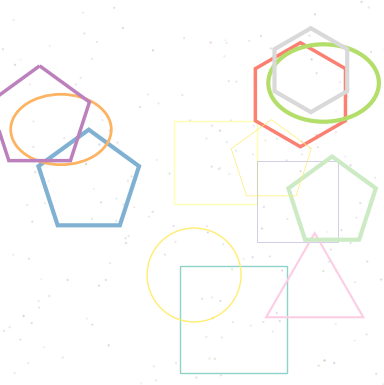[{"shape": "square", "thickness": 1, "radius": 0.7, "center": [0.607, 0.17]}, {"shape": "square", "thickness": 1, "radius": 0.54, "center": [0.56, 0.579]}, {"shape": "square", "thickness": 0.5, "radius": 0.52, "center": [0.772, 0.476]}, {"shape": "hexagon", "thickness": 2.5, "radius": 0.68, "center": [0.78, 0.754]}, {"shape": "pentagon", "thickness": 3, "radius": 0.69, "center": [0.23, 0.526]}, {"shape": "oval", "thickness": 2, "radius": 0.65, "center": [0.158, 0.664]}, {"shape": "oval", "thickness": 3, "radius": 0.72, "center": [0.841, 0.784]}, {"shape": "triangle", "thickness": 1.5, "radius": 0.73, "center": [0.817, 0.249]}, {"shape": "hexagon", "thickness": 3, "radius": 0.55, "center": [0.807, 0.818]}, {"shape": "pentagon", "thickness": 2.5, "radius": 0.68, "center": [0.103, 0.693]}, {"shape": "pentagon", "thickness": 3, "radius": 0.6, "center": [0.863, 0.474]}, {"shape": "circle", "thickness": 1, "radius": 0.61, "center": [0.504, 0.286]}, {"shape": "pentagon", "thickness": 0.5, "radius": 0.55, "center": [0.705, 0.58]}]